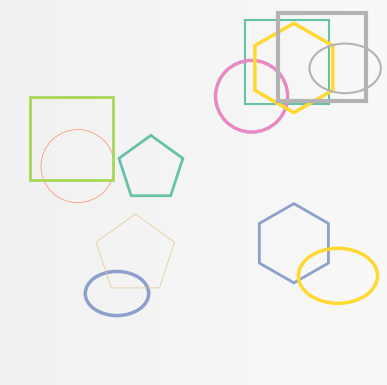[{"shape": "pentagon", "thickness": 2, "radius": 0.43, "center": [0.389, 0.562]}, {"shape": "square", "thickness": 1.5, "radius": 0.55, "center": [0.74, 0.84]}, {"shape": "circle", "thickness": 0.5, "radius": 0.47, "center": [0.201, 0.569]}, {"shape": "oval", "thickness": 2.5, "radius": 0.41, "center": [0.302, 0.238]}, {"shape": "hexagon", "thickness": 2, "radius": 0.51, "center": [0.758, 0.368]}, {"shape": "circle", "thickness": 2.5, "radius": 0.47, "center": [0.649, 0.75]}, {"shape": "square", "thickness": 2, "radius": 0.53, "center": [0.185, 0.64]}, {"shape": "hexagon", "thickness": 2.5, "radius": 0.58, "center": [0.758, 0.823]}, {"shape": "oval", "thickness": 2.5, "radius": 0.51, "center": [0.872, 0.284]}, {"shape": "pentagon", "thickness": 0.5, "radius": 0.53, "center": [0.349, 0.338]}, {"shape": "oval", "thickness": 1.5, "radius": 0.46, "center": [0.891, 0.822]}, {"shape": "square", "thickness": 3, "radius": 0.57, "center": [0.831, 0.853]}]